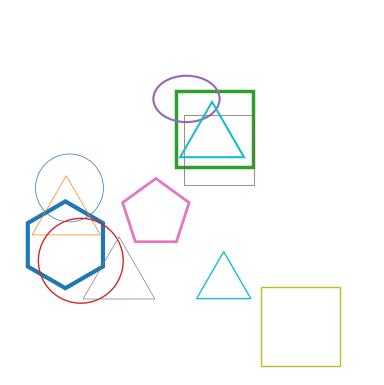[{"shape": "hexagon", "thickness": 3, "radius": 0.56, "center": [0.17, 0.364]}, {"shape": "circle", "thickness": 0.5, "radius": 0.44, "center": [0.18, 0.512]}, {"shape": "triangle", "thickness": 0.5, "radius": 0.51, "center": [0.172, 0.441]}, {"shape": "square", "thickness": 2.5, "radius": 0.5, "center": [0.556, 0.665]}, {"shape": "circle", "thickness": 1, "radius": 0.55, "center": [0.21, 0.323]}, {"shape": "oval", "thickness": 1.5, "radius": 0.43, "center": [0.484, 0.743]}, {"shape": "square", "thickness": 0.5, "radius": 0.45, "center": [0.569, 0.611]}, {"shape": "pentagon", "thickness": 2, "radius": 0.45, "center": [0.405, 0.446]}, {"shape": "triangle", "thickness": 0.5, "radius": 0.54, "center": [0.309, 0.277]}, {"shape": "square", "thickness": 1, "radius": 0.51, "center": [0.781, 0.152]}, {"shape": "triangle", "thickness": 1, "radius": 0.41, "center": [0.581, 0.265]}, {"shape": "triangle", "thickness": 1.5, "radius": 0.48, "center": [0.551, 0.64]}]